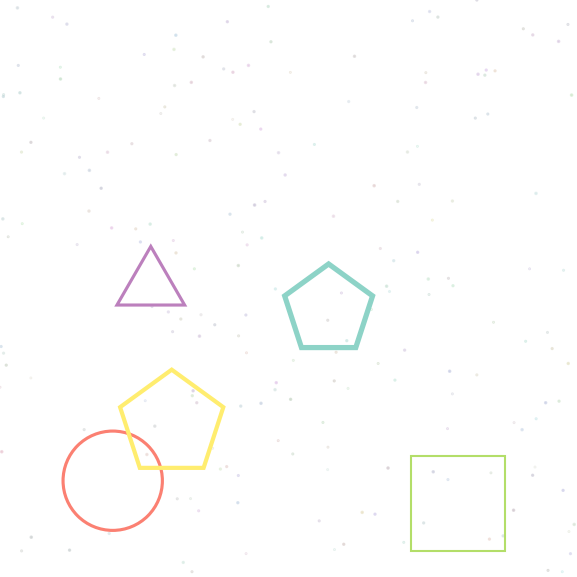[{"shape": "pentagon", "thickness": 2.5, "radius": 0.4, "center": [0.569, 0.462]}, {"shape": "circle", "thickness": 1.5, "radius": 0.43, "center": [0.195, 0.167]}, {"shape": "square", "thickness": 1, "radius": 0.41, "center": [0.793, 0.127]}, {"shape": "triangle", "thickness": 1.5, "radius": 0.34, "center": [0.261, 0.505]}, {"shape": "pentagon", "thickness": 2, "radius": 0.47, "center": [0.297, 0.265]}]